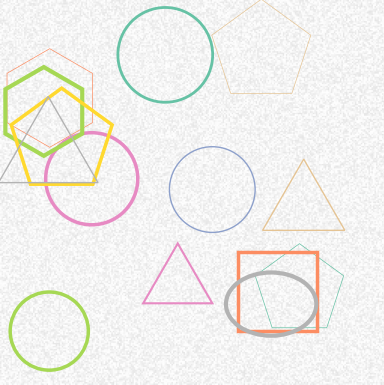[{"shape": "circle", "thickness": 2, "radius": 0.62, "center": [0.429, 0.857]}, {"shape": "pentagon", "thickness": 0.5, "radius": 0.6, "center": [0.778, 0.246]}, {"shape": "square", "thickness": 2.5, "radius": 0.51, "center": [0.721, 0.244]}, {"shape": "hexagon", "thickness": 0.5, "radius": 0.64, "center": [0.129, 0.745]}, {"shape": "circle", "thickness": 1, "radius": 0.56, "center": [0.551, 0.508]}, {"shape": "circle", "thickness": 2.5, "radius": 0.6, "center": [0.238, 0.536]}, {"shape": "triangle", "thickness": 1.5, "radius": 0.52, "center": [0.462, 0.264]}, {"shape": "hexagon", "thickness": 3, "radius": 0.58, "center": [0.114, 0.71]}, {"shape": "circle", "thickness": 2.5, "radius": 0.51, "center": [0.128, 0.14]}, {"shape": "pentagon", "thickness": 2.5, "radius": 0.69, "center": [0.16, 0.633]}, {"shape": "pentagon", "thickness": 0.5, "radius": 0.68, "center": [0.679, 0.867]}, {"shape": "triangle", "thickness": 1, "radius": 0.62, "center": [0.789, 0.463]}, {"shape": "triangle", "thickness": 1, "radius": 0.75, "center": [0.125, 0.6]}, {"shape": "oval", "thickness": 3, "radius": 0.59, "center": [0.704, 0.21]}]